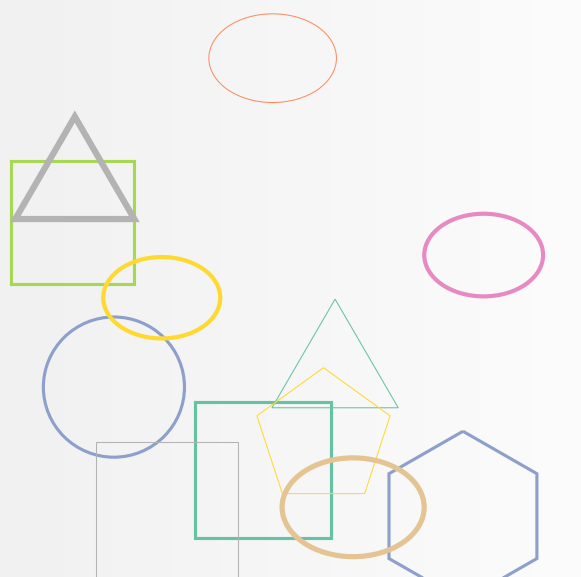[{"shape": "square", "thickness": 1.5, "radius": 0.59, "center": [0.452, 0.185]}, {"shape": "triangle", "thickness": 0.5, "radius": 0.63, "center": [0.577, 0.356]}, {"shape": "oval", "thickness": 0.5, "radius": 0.55, "center": [0.469, 0.898]}, {"shape": "hexagon", "thickness": 1.5, "radius": 0.73, "center": [0.796, 0.105]}, {"shape": "circle", "thickness": 1.5, "radius": 0.61, "center": [0.196, 0.329]}, {"shape": "oval", "thickness": 2, "radius": 0.51, "center": [0.832, 0.557]}, {"shape": "square", "thickness": 1.5, "radius": 0.53, "center": [0.124, 0.614]}, {"shape": "pentagon", "thickness": 0.5, "radius": 0.6, "center": [0.557, 0.242]}, {"shape": "oval", "thickness": 2, "radius": 0.5, "center": [0.278, 0.484]}, {"shape": "oval", "thickness": 2.5, "radius": 0.61, "center": [0.608, 0.121]}, {"shape": "square", "thickness": 0.5, "radius": 0.61, "center": [0.287, 0.112]}, {"shape": "triangle", "thickness": 3, "radius": 0.59, "center": [0.129, 0.679]}]